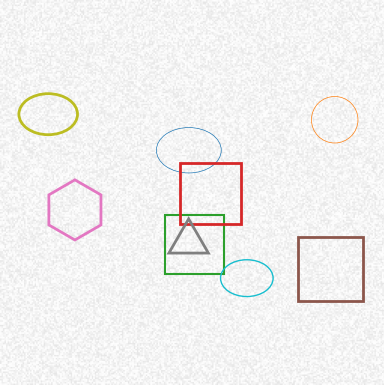[{"shape": "oval", "thickness": 0.5, "radius": 0.42, "center": [0.49, 0.61]}, {"shape": "circle", "thickness": 0.5, "radius": 0.3, "center": [0.869, 0.689]}, {"shape": "square", "thickness": 1.5, "radius": 0.39, "center": [0.505, 0.365]}, {"shape": "square", "thickness": 2, "radius": 0.4, "center": [0.547, 0.498]}, {"shape": "square", "thickness": 2, "radius": 0.42, "center": [0.859, 0.301]}, {"shape": "hexagon", "thickness": 2, "radius": 0.39, "center": [0.195, 0.455]}, {"shape": "triangle", "thickness": 2, "radius": 0.3, "center": [0.49, 0.372]}, {"shape": "oval", "thickness": 2, "radius": 0.38, "center": [0.125, 0.703]}, {"shape": "oval", "thickness": 1, "radius": 0.34, "center": [0.641, 0.278]}]